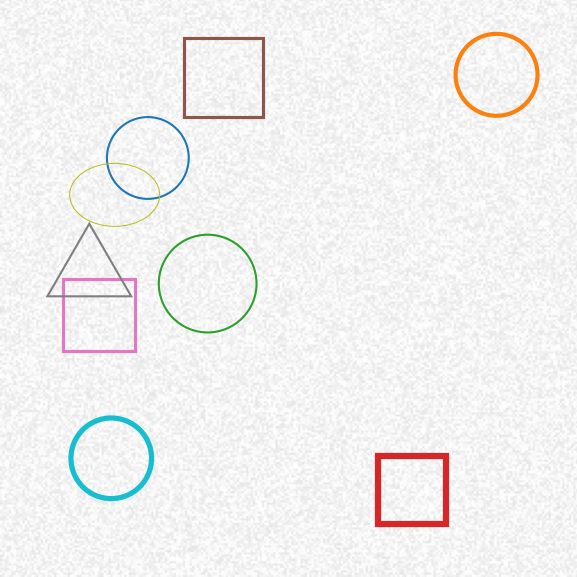[{"shape": "circle", "thickness": 1, "radius": 0.35, "center": [0.256, 0.726]}, {"shape": "circle", "thickness": 2, "radius": 0.35, "center": [0.86, 0.87]}, {"shape": "circle", "thickness": 1, "radius": 0.42, "center": [0.36, 0.508]}, {"shape": "square", "thickness": 3, "radius": 0.3, "center": [0.713, 0.151]}, {"shape": "square", "thickness": 1.5, "radius": 0.34, "center": [0.387, 0.865]}, {"shape": "square", "thickness": 1.5, "radius": 0.31, "center": [0.172, 0.454]}, {"shape": "triangle", "thickness": 1, "radius": 0.42, "center": [0.155, 0.528]}, {"shape": "oval", "thickness": 0.5, "radius": 0.39, "center": [0.199, 0.662]}, {"shape": "circle", "thickness": 2.5, "radius": 0.35, "center": [0.193, 0.206]}]